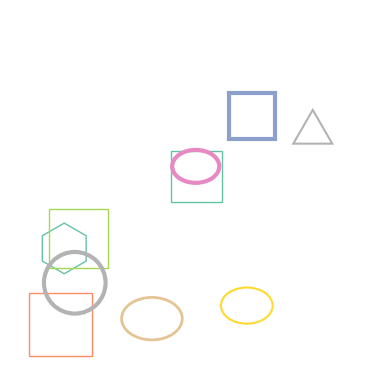[{"shape": "square", "thickness": 1, "radius": 0.33, "center": [0.51, 0.541]}, {"shape": "hexagon", "thickness": 1, "radius": 0.33, "center": [0.167, 0.355]}, {"shape": "square", "thickness": 1, "radius": 0.41, "center": [0.157, 0.157]}, {"shape": "square", "thickness": 3, "radius": 0.3, "center": [0.655, 0.698]}, {"shape": "oval", "thickness": 3, "radius": 0.31, "center": [0.508, 0.568]}, {"shape": "square", "thickness": 1, "radius": 0.38, "center": [0.203, 0.381]}, {"shape": "oval", "thickness": 1.5, "radius": 0.34, "center": [0.641, 0.206]}, {"shape": "oval", "thickness": 2, "radius": 0.39, "center": [0.395, 0.172]}, {"shape": "circle", "thickness": 3, "radius": 0.4, "center": [0.194, 0.266]}, {"shape": "triangle", "thickness": 1.5, "radius": 0.29, "center": [0.812, 0.656]}]